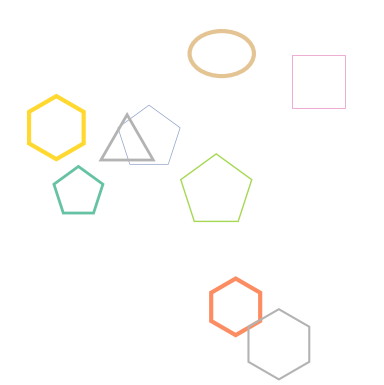[{"shape": "pentagon", "thickness": 2, "radius": 0.33, "center": [0.204, 0.501]}, {"shape": "hexagon", "thickness": 3, "radius": 0.37, "center": [0.612, 0.203]}, {"shape": "pentagon", "thickness": 0.5, "radius": 0.42, "center": [0.387, 0.642]}, {"shape": "square", "thickness": 0.5, "radius": 0.35, "center": [0.827, 0.789]}, {"shape": "pentagon", "thickness": 1, "radius": 0.48, "center": [0.562, 0.503]}, {"shape": "hexagon", "thickness": 3, "radius": 0.41, "center": [0.146, 0.668]}, {"shape": "oval", "thickness": 3, "radius": 0.42, "center": [0.576, 0.861]}, {"shape": "triangle", "thickness": 2, "radius": 0.39, "center": [0.33, 0.624]}, {"shape": "hexagon", "thickness": 1.5, "radius": 0.46, "center": [0.724, 0.106]}]